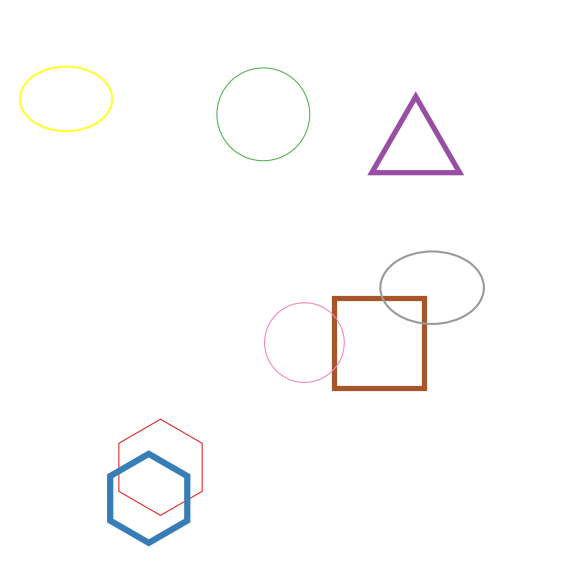[{"shape": "hexagon", "thickness": 0.5, "radius": 0.42, "center": [0.278, 0.19]}, {"shape": "hexagon", "thickness": 3, "radius": 0.39, "center": [0.258, 0.136]}, {"shape": "circle", "thickness": 0.5, "radius": 0.4, "center": [0.456, 0.801]}, {"shape": "triangle", "thickness": 2.5, "radius": 0.44, "center": [0.72, 0.744]}, {"shape": "oval", "thickness": 1, "radius": 0.4, "center": [0.114, 0.828]}, {"shape": "square", "thickness": 2.5, "radius": 0.39, "center": [0.657, 0.405]}, {"shape": "circle", "thickness": 0.5, "radius": 0.34, "center": [0.527, 0.406]}, {"shape": "oval", "thickness": 1, "radius": 0.45, "center": [0.748, 0.501]}]